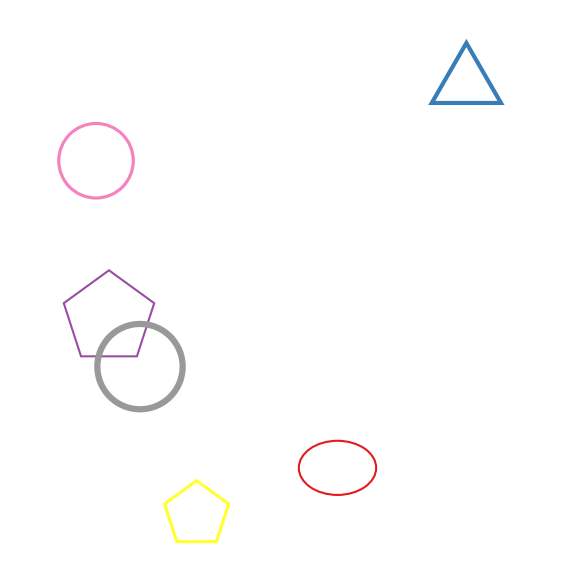[{"shape": "oval", "thickness": 1, "radius": 0.33, "center": [0.584, 0.189]}, {"shape": "triangle", "thickness": 2, "radius": 0.35, "center": [0.808, 0.855]}, {"shape": "pentagon", "thickness": 1, "radius": 0.41, "center": [0.189, 0.449]}, {"shape": "pentagon", "thickness": 1.5, "radius": 0.29, "center": [0.34, 0.108]}, {"shape": "circle", "thickness": 1.5, "radius": 0.32, "center": [0.166, 0.721]}, {"shape": "circle", "thickness": 3, "radius": 0.37, "center": [0.242, 0.364]}]